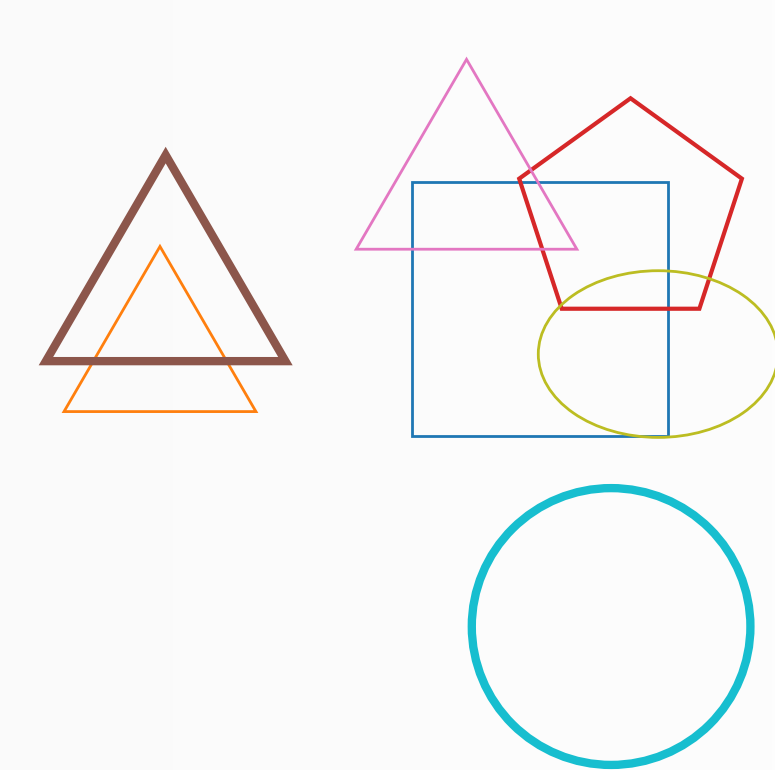[{"shape": "square", "thickness": 1, "radius": 0.83, "center": [0.697, 0.598]}, {"shape": "triangle", "thickness": 1, "radius": 0.71, "center": [0.206, 0.537]}, {"shape": "pentagon", "thickness": 1.5, "radius": 0.76, "center": [0.814, 0.721]}, {"shape": "triangle", "thickness": 3, "radius": 0.89, "center": [0.214, 0.62]}, {"shape": "triangle", "thickness": 1, "radius": 0.82, "center": [0.602, 0.759]}, {"shape": "oval", "thickness": 1, "radius": 0.77, "center": [0.849, 0.54]}, {"shape": "circle", "thickness": 3, "radius": 0.9, "center": [0.789, 0.186]}]